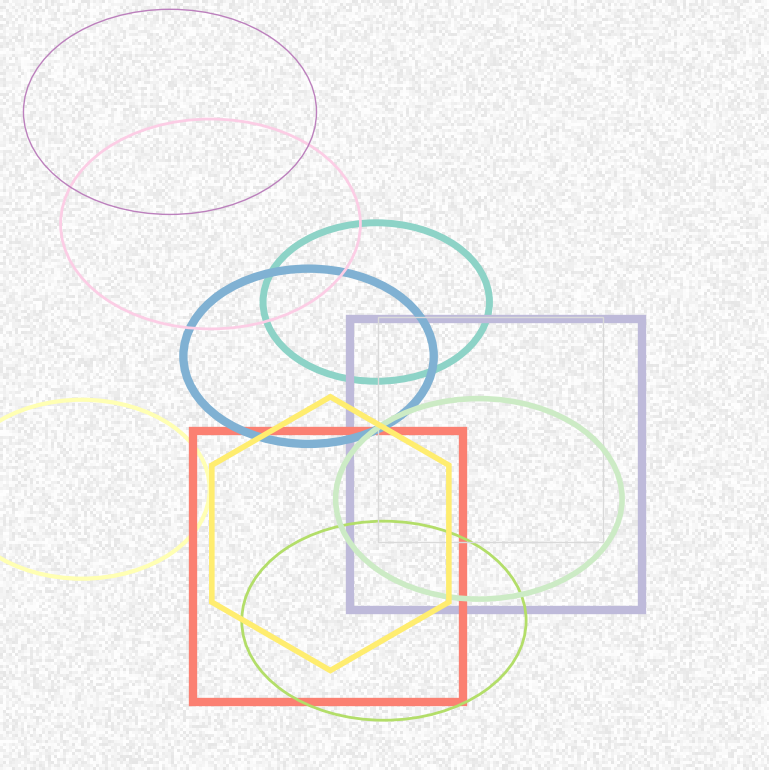[{"shape": "oval", "thickness": 2.5, "radius": 0.74, "center": [0.489, 0.608]}, {"shape": "oval", "thickness": 1.5, "radius": 0.83, "center": [0.106, 0.365]}, {"shape": "square", "thickness": 3, "radius": 0.95, "center": [0.644, 0.397]}, {"shape": "square", "thickness": 3, "radius": 0.88, "center": [0.426, 0.264]}, {"shape": "oval", "thickness": 3, "radius": 0.81, "center": [0.401, 0.537]}, {"shape": "oval", "thickness": 1, "radius": 0.92, "center": [0.499, 0.194]}, {"shape": "oval", "thickness": 1, "radius": 0.97, "center": [0.273, 0.709]}, {"shape": "square", "thickness": 0.5, "radius": 0.73, "center": [0.637, 0.442]}, {"shape": "oval", "thickness": 0.5, "radius": 0.95, "center": [0.221, 0.855]}, {"shape": "oval", "thickness": 2, "radius": 0.93, "center": [0.622, 0.352]}, {"shape": "hexagon", "thickness": 2, "radius": 0.89, "center": [0.429, 0.307]}]